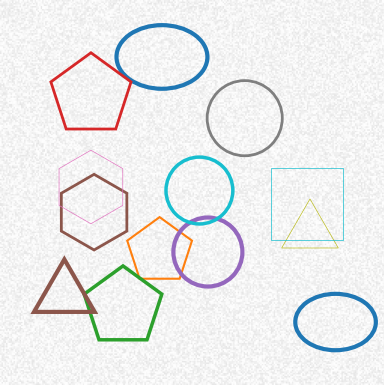[{"shape": "oval", "thickness": 3, "radius": 0.59, "center": [0.421, 0.852]}, {"shape": "oval", "thickness": 3, "radius": 0.52, "center": [0.872, 0.164]}, {"shape": "pentagon", "thickness": 1.5, "radius": 0.44, "center": [0.415, 0.348]}, {"shape": "pentagon", "thickness": 2.5, "radius": 0.53, "center": [0.319, 0.203]}, {"shape": "pentagon", "thickness": 2, "radius": 0.55, "center": [0.236, 0.753]}, {"shape": "circle", "thickness": 3, "radius": 0.45, "center": [0.54, 0.345]}, {"shape": "hexagon", "thickness": 2, "radius": 0.49, "center": [0.244, 0.449]}, {"shape": "triangle", "thickness": 3, "radius": 0.45, "center": [0.167, 0.235]}, {"shape": "hexagon", "thickness": 0.5, "radius": 0.48, "center": [0.236, 0.514]}, {"shape": "circle", "thickness": 2, "radius": 0.49, "center": [0.636, 0.693]}, {"shape": "triangle", "thickness": 0.5, "radius": 0.42, "center": [0.805, 0.398]}, {"shape": "circle", "thickness": 2.5, "radius": 0.43, "center": [0.518, 0.505]}, {"shape": "square", "thickness": 0.5, "radius": 0.47, "center": [0.798, 0.47]}]